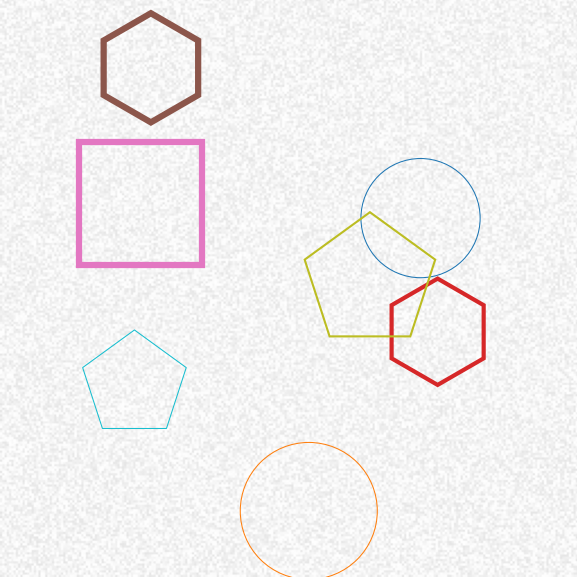[{"shape": "circle", "thickness": 0.5, "radius": 0.52, "center": [0.728, 0.621]}, {"shape": "circle", "thickness": 0.5, "radius": 0.59, "center": [0.535, 0.114]}, {"shape": "hexagon", "thickness": 2, "radius": 0.46, "center": [0.758, 0.425]}, {"shape": "hexagon", "thickness": 3, "radius": 0.47, "center": [0.261, 0.882]}, {"shape": "square", "thickness": 3, "radius": 0.53, "center": [0.244, 0.647]}, {"shape": "pentagon", "thickness": 1, "radius": 0.59, "center": [0.641, 0.513]}, {"shape": "pentagon", "thickness": 0.5, "radius": 0.47, "center": [0.233, 0.333]}]